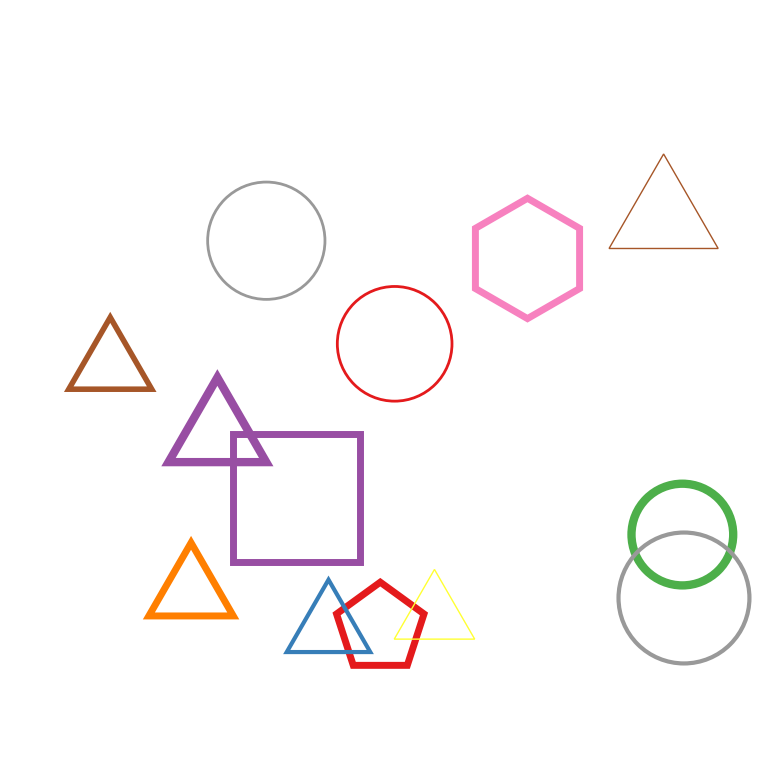[{"shape": "pentagon", "thickness": 2.5, "radius": 0.3, "center": [0.494, 0.184]}, {"shape": "circle", "thickness": 1, "radius": 0.37, "center": [0.513, 0.553]}, {"shape": "triangle", "thickness": 1.5, "radius": 0.31, "center": [0.427, 0.184]}, {"shape": "circle", "thickness": 3, "radius": 0.33, "center": [0.886, 0.306]}, {"shape": "triangle", "thickness": 3, "radius": 0.37, "center": [0.282, 0.436]}, {"shape": "square", "thickness": 2.5, "radius": 0.41, "center": [0.385, 0.354]}, {"shape": "triangle", "thickness": 2.5, "radius": 0.32, "center": [0.248, 0.232]}, {"shape": "triangle", "thickness": 0.5, "radius": 0.3, "center": [0.564, 0.2]}, {"shape": "triangle", "thickness": 0.5, "radius": 0.41, "center": [0.862, 0.718]}, {"shape": "triangle", "thickness": 2, "radius": 0.31, "center": [0.143, 0.526]}, {"shape": "hexagon", "thickness": 2.5, "radius": 0.39, "center": [0.685, 0.664]}, {"shape": "circle", "thickness": 1.5, "radius": 0.43, "center": [0.888, 0.223]}, {"shape": "circle", "thickness": 1, "radius": 0.38, "center": [0.346, 0.687]}]